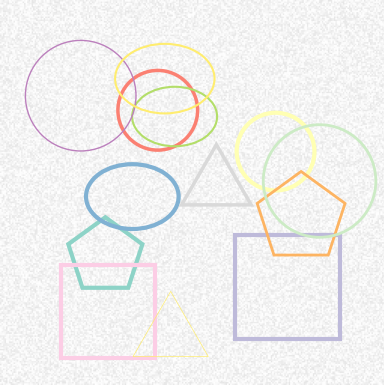[{"shape": "pentagon", "thickness": 3, "radius": 0.51, "center": [0.274, 0.334]}, {"shape": "circle", "thickness": 3, "radius": 0.5, "center": [0.716, 0.606]}, {"shape": "square", "thickness": 3, "radius": 0.68, "center": [0.746, 0.255]}, {"shape": "circle", "thickness": 2.5, "radius": 0.52, "center": [0.41, 0.714]}, {"shape": "oval", "thickness": 3, "radius": 0.6, "center": [0.344, 0.489]}, {"shape": "pentagon", "thickness": 2, "radius": 0.6, "center": [0.782, 0.435]}, {"shape": "oval", "thickness": 1.5, "radius": 0.55, "center": [0.454, 0.697]}, {"shape": "square", "thickness": 3, "radius": 0.61, "center": [0.281, 0.191]}, {"shape": "triangle", "thickness": 2.5, "radius": 0.52, "center": [0.562, 0.52]}, {"shape": "circle", "thickness": 1, "radius": 0.72, "center": [0.21, 0.751]}, {"shape": "circle", "thickness": 2, "radius": 0.73, "center": [0.83, 0.53]}, {"shape": "triangle", "thickness": 0.5, "radius": 0.56, "center": [0.443, 0.13]}, {"shape": "oval", "thickness": 1.5, "radius": 0.65, "center": [0.428, 0.796]}]